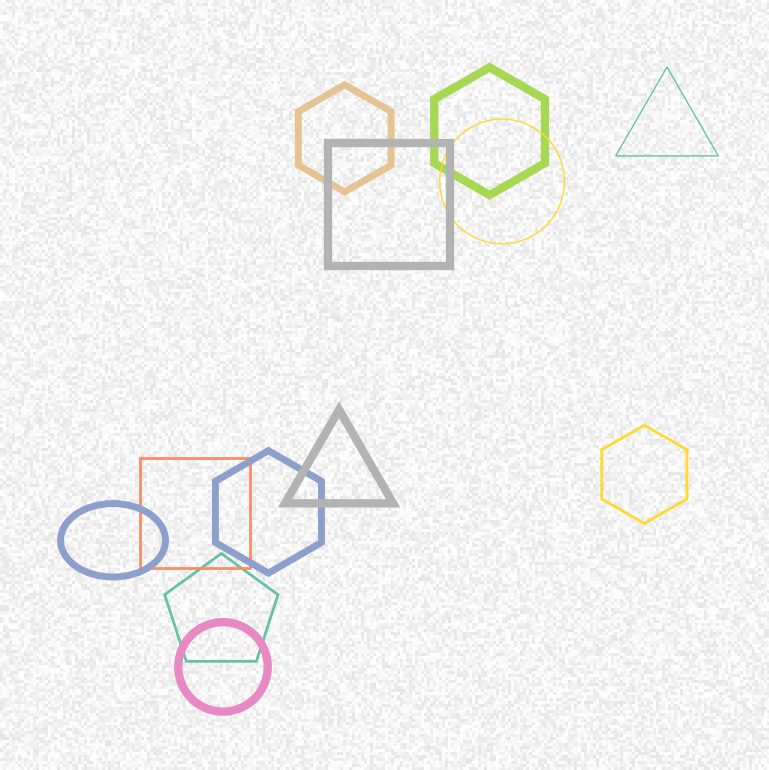[{"shape": "pentagon", "thickness": 1, "radius": 0.39, "center": [0.287, 0.204]}, {"shape": "triangle", "thickness": 0.5, "radius": 0.38, "center": [0.866, 0.836]}, {"shape": "square", "thickness": 1, "radius": 0.36, "center": [0.253, 0.334]}, {"shape": "oval", "thickness": 2.5, "radius": 0.34, "center": [0.147, 0.298]}, {"shape": "hexagon", "thickness": 2.5, "radius": 0.4, "center": [0.349, 0.335]}, {"shape": "circle", "thickness": 3, "radius": 0.29, "center": [0.29, 0.134]}, {"shape": "hexagon", "thickness": 3, "radius": 0.41, "center": [0.636, 0.83]}, {"shape": "circle", "thickness": 0.5, "radius": 0.4, "center": [0.652, 0.764]}, {"shape": "hexagon", "thickness": 1, "radius": 0.32, "center": [0.837, 0.384]}, {"shape": "hexagon", "thickness": 2.5, "radius": 0.35, "center": [0.448, 0.82]}, {"shape": "square", "thickness": 3, "radius": 0.4, "center": [0.505, 0.735]}, {"shape": "triangle", "thickness": 3, "radius": 0.41, "center": [0.44, 0.387]}]